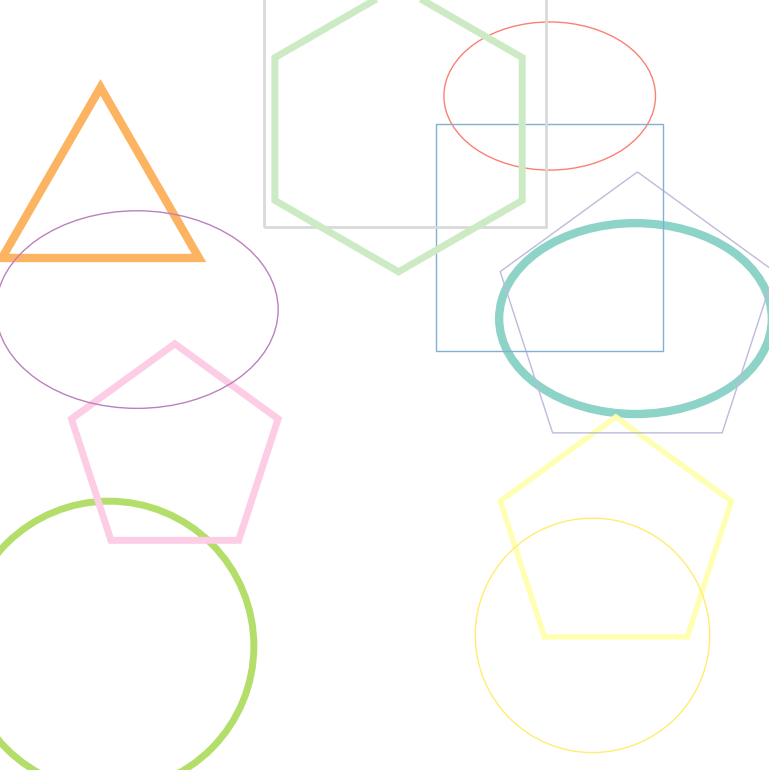[{"shape": "oval", "thickness": 3, "radius": 0.89, "center": [0.825, 0.586]}, {"shape": "pentagon", "thickness": 2, "radius": 0.79, "center": [0.8, 0.301]}, {"shape": "pentagon", "thickness": 0.5, "radius": 0.94, "center": [0.828, 0.589]}, {"shape": "oval", "thickness": 0.5, "radius": 0.69, "center": [0.714, 0.875]}, {"shape": "square", "thickness": 0.5, "radius": 0.74, "center": [0.713, 0.691]}, {"shape": "triangle", "thickness": 3, "radius": 0.74, "center": [0.131, 0.739]}, {"shape": "circle", "thickness": 2.5, "radius": 0.94, "center": [0.141, 0.161]}, {"shape": "pentagon", "thickness": 2.5, "radius": 0.71, "center": [0.227, 0.412]}, {"shape": "square", "thickness": 1, "radius": 0.92, "center": [0.526, 0.888]}, {"shape": "oval", "thickness": 0.5, "radius": 0.92, "center": [0.178, 0.598]}, {"shape": "hexagon", "thickness": 2.5, "radius": 0.93, "center": [0.518, 0.832]}, {"shape": "circle", "thickness": 0.5, "radius": 0.76, "center": [0.769, 0.175]}]